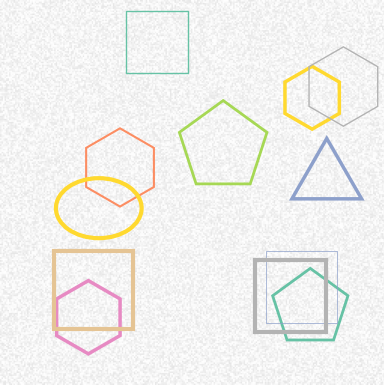[{"shape": "square", "thickness": 1, "radius": 0.4, "center": [0.408, 0.89]}, {"shape": "pentagon", "thickness": 2, "radius": 0.51, "center": [0.806, 0.2]}, {"shape": "hexagon", "thickness": 1.5, "radius": 0.51, "center": [0.312, 0.565]}, {"shape": "triangle", "thickness": 2.5, "radius": 0.52, "center": [0.849, 0.536]}, {"shape": "square", "thickness": 0.5, "radius": 0.47, "center": [0.783, 0.255]}, {"shape": "hexagon", "thickness": 2.5, "radius": 0.48, "center": [0.23, 0.176]}, {"shape": "pentagon", "thickness": 2, "radius": 0.6, "center": [0.58, 0.619]}, {"shape": "hexagon", "thickness": 2.5, "radius": 0.41, "center": [0.811, 0.746]}, {"shape": "oval", "thickness": 3, "radius": 0.56, "center": [0.257, 0.459]}, {"shape": "square", "thickness": 3, "radius": 0.51, "center": [0.243, 0.246]}, {"shape": "hexagon", "thickness": 1, "radius": 0.52, "center": [0.892, 0.775]}, {"shape": "square", "thickness": 3, "radius": 0.46, "center": [0.754, 0.231]}]